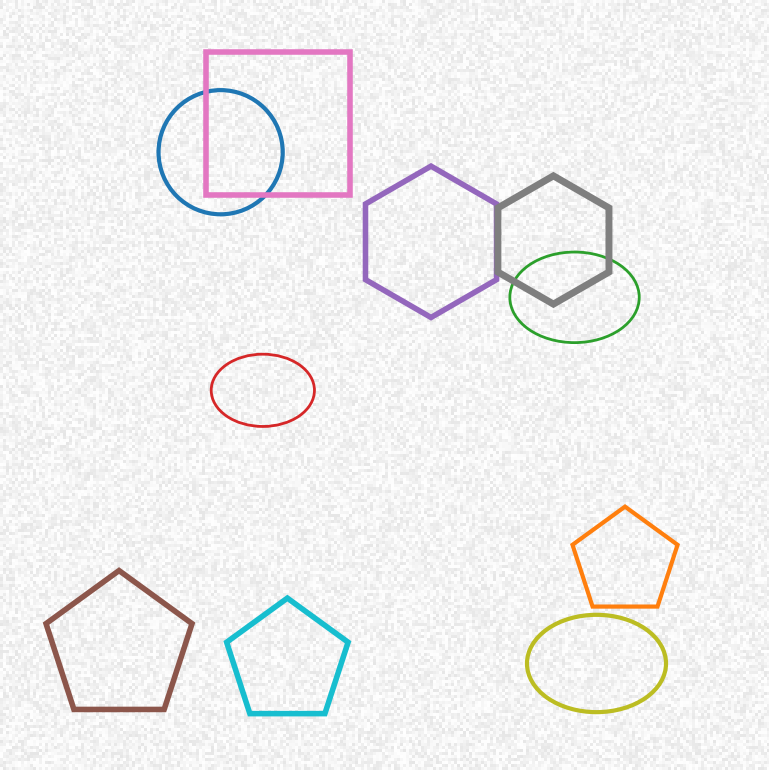[{"shape": "circle", "thickness": 1.5, "radius": 0.4, "center": [0.287, 0.802]}, {"shape": "pentagon", "thickness": 1.5, "radius": 0.36, "center": [0.812, 0.27]}, {"shape": "oval", "thickness": 1, "radius": 0.42, "center": [0.746, 0.614]}, {"shape": "oval", "thickness": 1, "radius": 0.34, "center": [0.341, 0.493]}, {"shape": "hexagon", "thickness": 2, "radius": 0.49, "center": [0.56, 0.686]}, {"shape": "pentagon", "thickness": 2, "radius": 0.5, "center": [0.155, 0.159]}, {"shape": "square", "thickness": 2, "radius": 0.46, "center": [0.361, 0.839]}, {"shape": "hexagon", "thickness": 2.5, "radius": 0.42, "center": [0.719, 0.688]}, {"shape": "oval", "thickness": 1.5, "radius": 0.45, "center": [0.775, 0.138]}, {"shape": "pentagon", "thickness": 2, "radius": 0.41, "center": [0.373, 0.14]}]